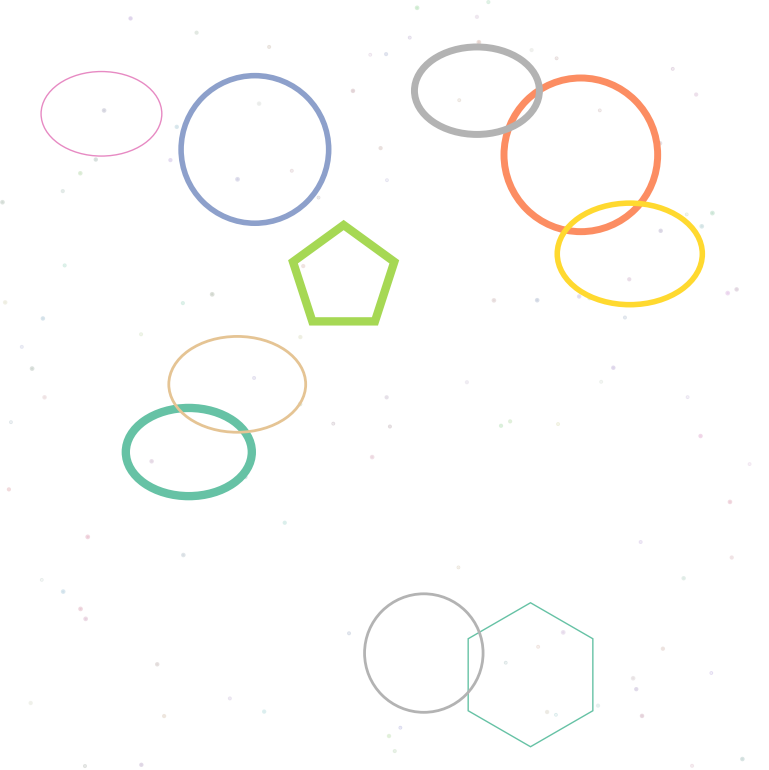[{"shape": "oval", "thickness": 3, "radius": 0.41, "center": [0.245, 0.413]}, {"shape": "hexagon", "thickness": 0.5, "radius": 0.47, "center": [0.689, 0.124]}, {"shape": "circle", "thickness": 2.5, "radius": 0.5, "center": [0.754, 0.799]}, {"shape": "circle", "thickness": 2, "radius": 0.48, "center": [0.331, 0.806]}, {"shape": "oval", "thickness": 0.5, "radius": 0.39, "center": [0.132, 0.852]}, {"shape": "pentagon", "thickness": 3, "radius": 0.35, "center": [0.446, 0.639]}, {"shape": "oval", "thickness": 2, "radius": 0.47, "center": [0.818, 0.67]}, {"shape": "oval", "thickness": 1, "radius": 0.44, "center": [0.308, 0.501]}, {"shape": "circle", "thickness": 1, "radius": 0.38, "center": [0.55, 0.152]}, {"shape": "oval", "thickness": 2.5, "radius": 0.41, "center": [0.619, 0.882]}]